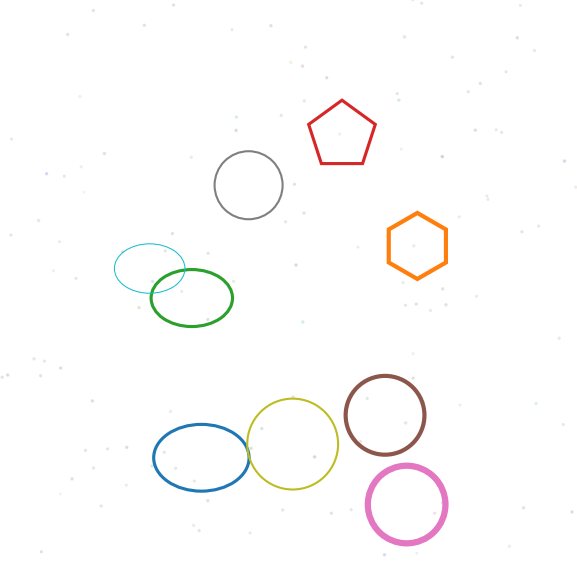[{"shape": "oval", "thickness": 1.5, "radius": 0.41, "center": [0.349, 0.206]}, {"shape": "hexagon", "thickness": 2, "radius": 0.29, "center": [0.723, 0.573]}, {"shape": "oval", "thickness": 1.5, "radius": 0.35, "center": [0.332, 0.483]}, {"shape": "pentagon", "thickness": 1.5, "radius": 0.3, "center": [0.592, 0.765]}, {"shape": "circle", "thickness": 2, "radius": 0.34, "center": [0.667, 0.28]}, {"shape": "circle", "thickness": 3, "radius": 0.34, "center": [0.704, 0.126]}, {"shape": "circle", "thickness": 1, "radius": 0.29, "center": [0.43, 0.678]}, {"shape": "circle", "thickness": 1, "radius": 0.39, "center": [0.507, 0.23]}, {"shape": "oval", "thickness": 0.5, "radius": 0.31, "center": [0.259, 0.534]}]